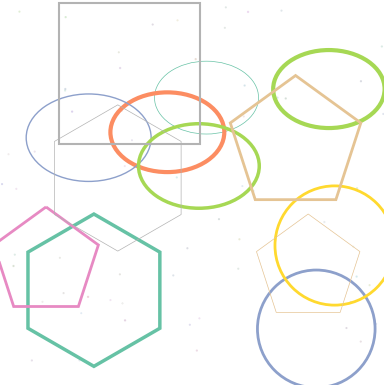[{"shape": "hexagon", "thickness": 2.5, "radius": 0.99, "center": [0.244, 0.246]}, {"shape": "oval", "thickness": 0.5, "radius": 0.68, "center": [0.536, 0.746]}, {"shape": "oval", "thickness": 3, "radius": 0.74, "center": [0.435, 0.657]}, {"shape": "oval", "thickness": 1, "radius": 0.81, "center": [0.23, 0.642]}, {"shape": "circle", "thickness": 2, "radius": 0.76, "center": [0.821, 0.146]}, {"shape": "pentagon", "thickness": 2, "radius": 0.71, "center": [0.12, 0.32]}, {"shape": "oval", "thickness": 2.5, "radius": 0.78, "center": [0.517, 0.569]}, {"shape": "oval", "thickness": 3, "radius": 0.72, "center": [0.854, 0.769]}, {"shape": "circle", "thickness": 2, "radius": 0.77, "center": [0.869, 0.362]}, {"shape": "pentagon", "thickness": 2, "radius": 0.89, "center": [0.768, 0.626]}, {"shape": "pentagon", "thickness": 0.5, "radius": 0.71, "center": [0.8, 0.303]}, {"shape": "square", "thickness": 1.5, "radius": 0.91, "center": [0.337, 0.81]}, {"shape": "hexagon", "thickness": 0.5, "radius": 0.95, "center": [0.306, 0.538]}]